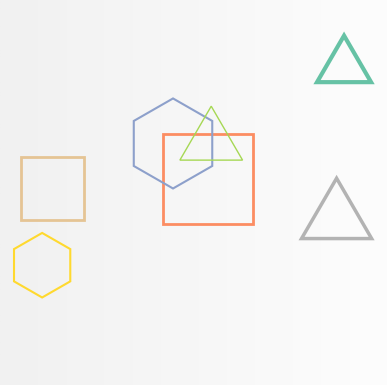[{"shape": "triangle", "thickness": 3, "radius": 0.4, "center": [0.888, 0.827]}, {"shape": "square", "thickness": 2, "radius": 0.59, "center": [0.536, 0.536]}, {"shape": "hexagon", "thickness": 1.5, "radius": 0.58, "center": [0.446, 0.627]}, {"shape": "triangle", "thickness": 1, "radius": 0.47, "center": [0.545, 0.631]}, {"shape": "hexagon", "thickness": 1.5, "radius": 0.42, "center": [0.109, 0.311]}, {"shape": "square", "thickness": 2, "radius": 0.41, "center": [0.135, 0.511]}, {"shape": "triangle", "thickness": 2.5, "radius": 0.52, "center": [0.869, 0.433]}]